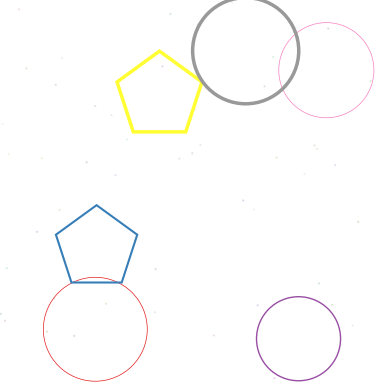[{"shape": "circle", "thickness": 0.5, "radius": 0.67, "center": [0.248, 0.145]}, {"shape": "pentagon", "thickness": 1.5, "radius": 0.56, "center": [0.251, 0.356]}, {"shape": "circle", "thickness": 1, "radius": 0.55, "center": [0.775, 0.12]}, {"shape": "pentagon", "thickness": 2.5, "radius": 0.58, "center": [0.414, 0.751]}, {"shape": "circle", "thickness": 0.5, "radius": 0.62, "center": [0.848, 0.818]}, {"shape": "circle", "thickness": 2.5, "radius": 0.69, "center": [0.638, 0.868]}]